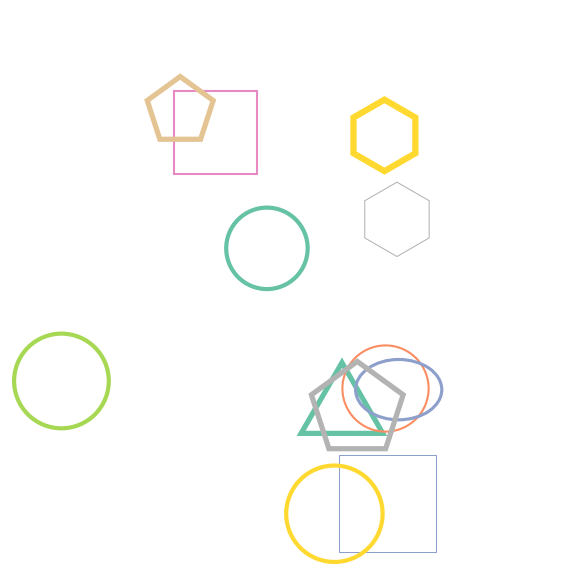[{"shape": "triangle", "thickness": 2.5, "radius": 0.41, "center": [0.592, 0.29]}, {"shape": "circle", "thickness": 2, "radius": 0.35, "center": [0.462, 0.569]}, {"shape": "circle", "thickness": 1, "radius": 0.37, "center": [0.668, 0.326]}, {"shape": "square", "thickness": 0.5, "radius": 0.42, "center": [0.671, 0.128]}, {"shape": "oval", "thickness": 1.5, "radius": 0.37, "center": [0.69, 0.324]}, {"shape": "square", "thickness": 1, "radius": 0.36, "center": [0.373, 0.77]}, {"shape": "circle", "thickness": 2, "radius": 0.41, "center": [0.106, 0.339]}, {"shape": "hexagon", "thickness": 3, "radius": 0.31, "center": [0.666, 0.765]}, {"shape": "circle", "thickness": 2, "radius": 0.42, "center": [0.579, 0.11]}, {"shape": "pentagon", "thickness": 2.5, "radius": 0.3, "center": [0.312, 0.807]}, {"shape": "hexagon", "thickness": 0.5, "radius": 0.32, "center": [0.687, 0.619]}, {"shape": "pentagon", "thickness": 2.5, "radius": 0.42, "center": [0.619, 0.29]}]